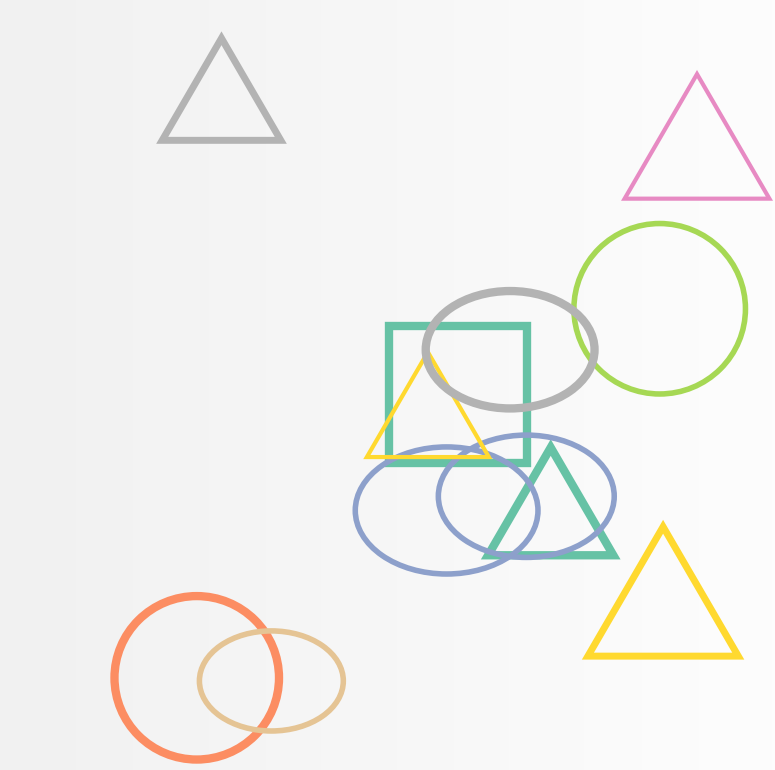[{"shape": "square", "thickness": 3, "radius": 0.44, "center": [0.59, 0.488]}, {"shape": "triangle", "thickness": 3, "radius": 0.47, "center": [0.711, 0.326]}, {"shape": "circle", "thickness": 3, "radius": 0.53, "center": [0.254, 0.12]}, {"shape": "oval", "thickness": 2, "radius": 0.59, "center": [0.576, 0.337]}, {"shape": "oval", "thickness": 2, "radius": 0.57, "center": [0.679, 0.356]}, {"shape": "triangle", "thickness": 1.5, "radius": 0.54, "center": [0.899, 0.796]}, {"shape": "circle", "thickness": 2, "radius": 0.55, "center": [0.851, 0.599]}, {"shape": "triangle", "thickness": 2.5, "radius": 0.56, "center": [0.856, 0.204]}, {"shape": "triangle", "thickness": 1.5, "radius": 0.45, "center": [0.552, 0.452]}, {"shape": "oval", "thickness": 2, "radius": 0.46, "center": [0.35, 0.116]}, {"shape": "triangle", "thickness": 2.5, "radius": 0.44, "center": [0.286, 0.862]}, {"shape": "oval", "thickness": 3, "radius": 0.54, "center": [0.658, 0.546]}]